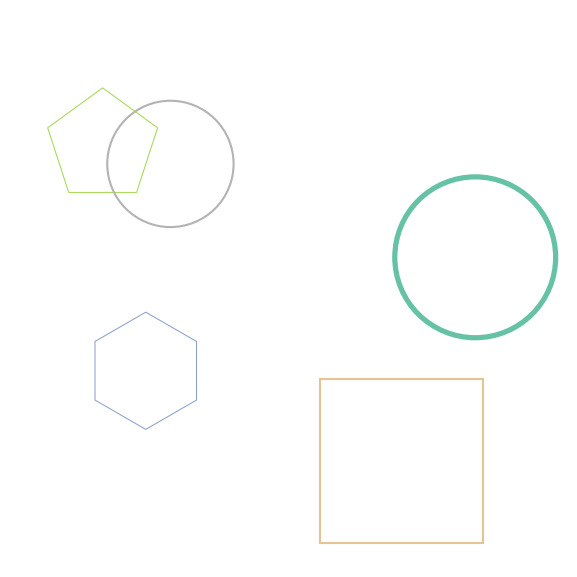[{"shape": "circle", "thickness": 2.5, "radius": 0.7, "center": [0.823, 0.554]}, {"shape": "hexagon", "thickness": 0.5, "radius": 0.51, "center": [0.252, 0.357]}, {"shape": "pentagon", "thickness": 0.5, "radius": 0.5, "center": [0.178, 0.747]}, {"shape": "square", "thickness": 1, "radius": 0.71, "center": [0.695, 0.201]}, {"shape": "circle", "thickness": 1, "radius": 0.55, "center": [0.295, 0.715]}]